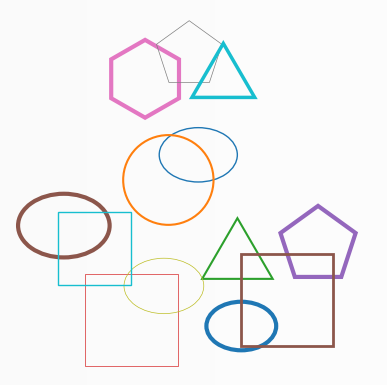[{"shape": "oval", "thickness": 1, "radius": 0.5, "center": [0.512, 0.598]}, {"shape": "oval", "thickness": 3, "radius": 0.45, "center": [0.623, 0.153]}, {"shape": "circle", "thickness": 1.5, "radius": 0.58, "center": [0.434, 0.533]}, {"shape": "triangle", "thickness": 1.5, "radius": 0.53, "center": [0.613, 0.328]}, {"shape": "square", "thickness": 0.5, "radius": 0.6, "center": [0.339, 0.169]}, {"shape": "pentagon", "thickness": 3, "radius": 0.51, "center": [0.821, 0.363]}, {"shape": "oval", "thickness": 3, "radius": 0.59, "center": [0.165, 0.414]}, {"shape": "square", "thickness": 2, "radius": 0.6, "center": [0.741, 0.221]}, {"shape": "hexagon", "thickness": 3, "radius": 0.51, "center": [0.374, 0.795]}, {"shape": "pentagon", "thickness": 0.5, "radius": 0.44, "center": [0.488, 0.857]}, {"shape": "oval", "thickness": 0.5, "radius": 0.51, "center": [0.423, 0.257]}, {"shape": "triangle", "thickness": 2.5, "radius": 0.47, "center": [0.576, 0.794]}, {"shape": "square", "thickness": 1, "radius": 0.47, "center": [0.244, 0.354]}]